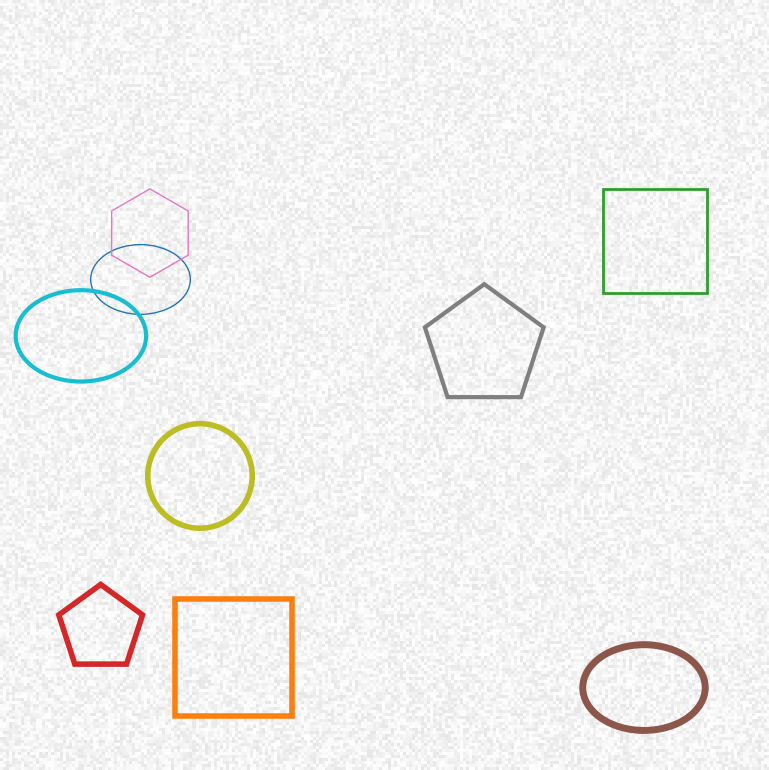[{"shape": "oval", "thickness": 0.5, "radius": 0.32, "center": [0.182, 0.637]}, {"shape": "square", "thickness": 2, "radius": 0.38, "center": [0.304, 0.146]}, {"shape": "square", "thickness": 1, "radius": 0.34, "center": [0.85, 0.687]}, {"shape": "pentagon", "thickness": 2, "radius": 0.29, "center": [0.131, 0.184]}, {"shape": "oval", "thickness": 2.5, "radius": 0.4, "center": [0.836, 0.107]}, {"shape": "hexagon", "thickness": 0.5, "radius": 0.29, "center": [0.195, 0.697]}, {"shape": "pentagon", "thickness": 1.5, "radius": 0.41, "center": [0.629, 0.55]}, {"shape": "circle", "thickness": 2, "radius": 0.34, "center": [0.26, 0.382]}, {"shape": "oval", "thickness": 1.5, "radius": 0.42, "center": [0.105, 0.564]}]